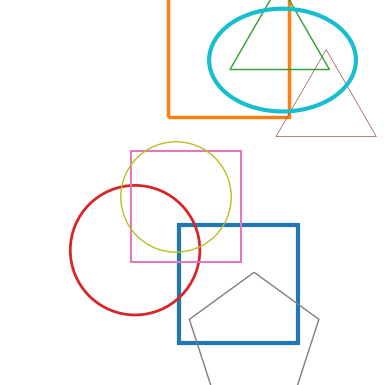[{"shape": "square", "thickness": 3, "radius": 0.77, "center": [0.62, 0.262]}, {"shape": "square", "thickness": 2.5, "radius": 0.79, "center": [0.594, 0.852]}, {"shape": "triangle", "thickness": 1, "radius": 0.75, "center": [0.727, 0.894]}, {"shape": "circle", "thickness": 2, "radius": 0.84, "center": [0.351, 0.35]}, {"shape": "triangle", "thickness": 0.5, "radius": 0.75, "center": [0.847, 0.721]}, {"shape": "square", "thickness": 1.5, "radius": 0.72, "center": [0.483, 0.464]}, {"shape": "pentagon", "thickness": 1, "radius": 0.88, "center": [0.66, 0.116]}, {"shape": "circle", "thickness": 1, "radius": 0.72, "center": [0.457, 0.488]}, {"shape": "oval", "thickness": 3, "radius": 0.95, "center": [0.734, 0.844]}]